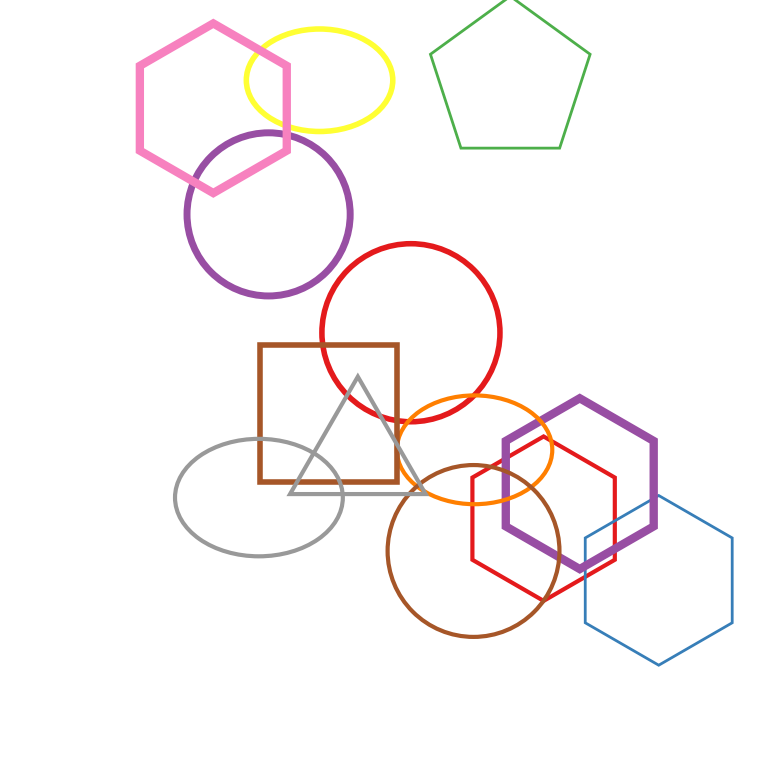[{"shape": "hexagon", "thickness": 1.5, "radius": 0.53, "center": [0.706, 0.326]}, {"shape": "circle", "thickness": 2, "radius": 0.58, "center": [0.534, 0.568]}, {"shape": "hexagon", "thickness": 1, "radius": 0.55, "center": [0.855, 0.246]}, {"shape": "pentagon", "thickness": 1, "radius": 0.55, "center": [0.663, 0.896]}, {"shape": "circle", "thickness": 2.5, "radius": 0.53, "center": [0.349, 0.722]}, {"shape": "hexagon", "thickness": 3, "radius": 0.55, "center": [0.753, 0.372]}, {"shape": "oval", "thickness": 1.5, "radius": 0.5, "center": [0.616, 0.416]}, {"shape": "oval", "thickness": 2, "radius": 0.48, "center": [0.415, 0.896]}, {"shape": "square", "thickness": 2, "radius": 0.45, "center": [0.426, 0.463]}, {"shape": "circle", "thickness": 1.5, "radius": 0.56, "center": [0.615, 0.284]}, {"shape": "hexagon", "thickness": 3, "radius": 0.55, "center": [0.277, 0.859]}, {"shape": "oval", "thickness": 1.5, "radius": 0.54, "center": [0.336, 0.354]}, {"shape": "triangle", "thickness": 1.5, "radius": 0.51, "center": [0.465, 0.409]}]